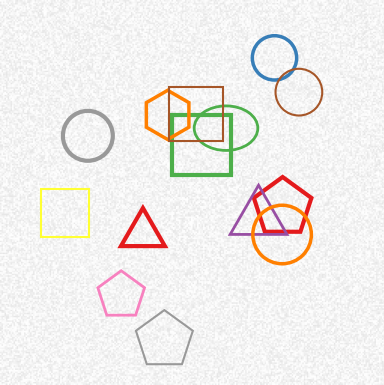[{"shape": "pentagon", "thickness": 3, "radius": 0.39, "center": [0.734, 0.462]}, {"shape": "triangle", "thickness": 3, "radius": 0.33, "center": [0.371, 0.394]}, {"shape": "circle", "thickness": 2.5, "radius": 0.29, "center": [0.713, 0.85]}, {"shape": "oval", "thickness": 2, "radius": 0.41, "center": [0.587, 0.667]}, {"shape": "square", "thickness": 3, "radius": 0.38, "center": [0.524, 0.624]}, {"shape": "triangle", "thickness": 2, "radius": 0.43, "center": [0.672, 0.434]}, {"shape": "circle", "thickness": 2.5, "radius": 0.38, "center": [0.733, 0.391]}, {"shape": "hexagon", "thickness": 2.5, "radius": 0.32, "center": [0.435, 0.702]}, {"shape": "square", "thickness": 1.5, "radius": 0.31, "center": [0.169, 0.447]}, {"shape": "square", "thickness": 1.5, "radius": 0.35, "center": [0.509, 0.705]}, {"shape": "circle", "thickness": 1.5, "radius": 0.3, "center": [0.776, 0.761]}, {"shape": "pentagon", "thickness": 2, "radius": 0.32, "center": [0.315, 0.233]}, {"shape": "pentagon", "thickness": 1.5, "radius": 0.39, "center": [0.427, 0.117]}, {"shape": "circle", "thickness": 3, "radius": 0.32, "center": [0.228, 0.647]}]